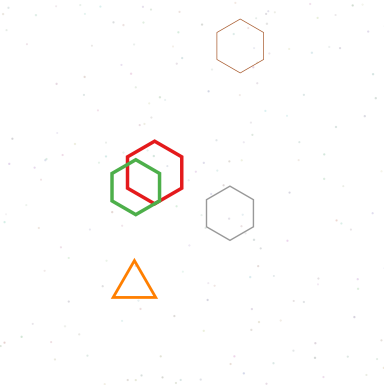[{"shape": "hexagon", "thickness": 2.5, "radius": 0.41, "center": [0.402, 0.552]}, {"shape": "hexagon", "thickness": 2.5, "radius": 0.36, "center": [0.353, 0.514]}, {"shape": "triangle", "thickness": 2, "radius": 0.32, "center": [0.349, 0.259]}, {"shape": "hexagon", "thickness": 0.5, "radius": 0.35, "center": [0.624, 0.881]}, {"shape": "hexagon", "thickness": 1, "radius": 0.35, "center": [0.597, 0.446]}]